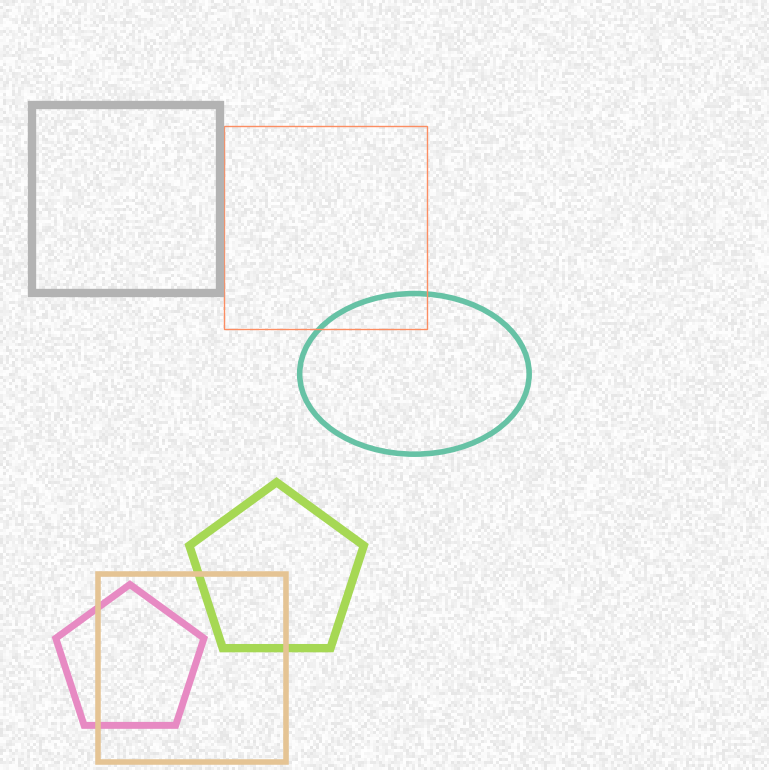[{"shape": "oval", "thickness": 2, "radius": 0.75, "center": [0.538, 0.514]}, {"shape": "square", "thickness": 0.5, "radius": 0.66, "center": [0.423, 0.705]}, {"shape": "pentagon", "thickness": 2.5, "radius": 0.51, "center": [0.169, 0.14]}, {"shape": "pentagon", "thickness": 3, "radius": 0.6, "center": [0.359, 0.255]}, {"shape": "square", "thickness": 2, "radius": 0.61, "center": [0.25, 0.132]}, {"shape": "square", "thickness": 3, "radius": 0.61, "center": [0.164, 0.741]}]